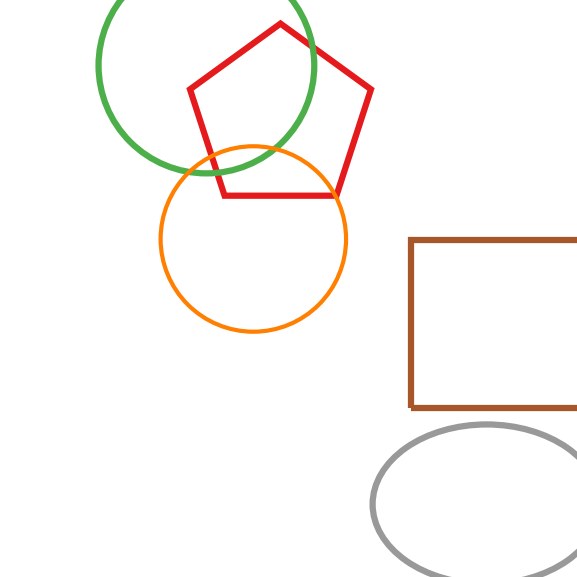[{"shape": "pentagon", "thickness": 3, "radius": 0.82, "center": [0.486, 0.794]}, {"shape": "circle", "thickness": 3, "radius": 0.93, "center": [0.357, 0.886]}, {"shape": "circle", "thickness": 2, "radius": 0.8, "center": [0.439, 0.585]}, {"shape": "square", "thickness": 3, "radius": 0.73, "center": [0.858, 0.437]}, {"shape": "oval", "thickness": 3, "radius": 0.99, "center": [0.843, 0.126]}]